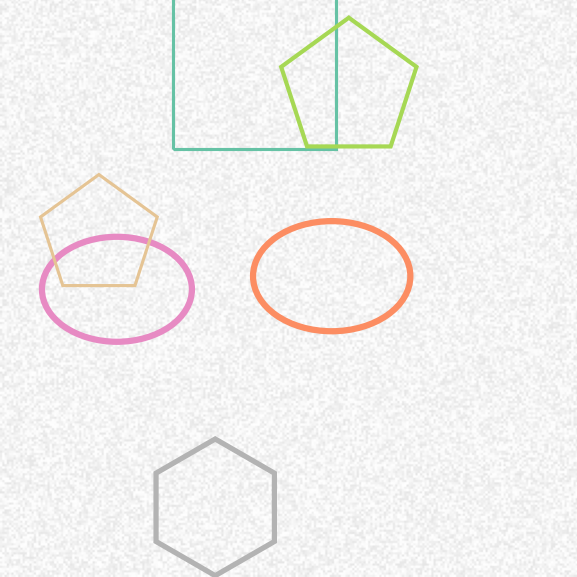[{"shape": "square", "thickness": 1.5, "radius": 0.7, "center": [0.44, 0.882]}, {"shape": "oval", "thickness": 3, "radius": 0.68, "center": [0.574, 0.521]}, {"shape": "oval", "thickness": 3, "radius": 0.65, "center": [0.202, 0.498]}, {"shape": "pentagon", "thickness": 2, "radius": 0.62, "center": [0.604, 0.845]}, {"shape": "pentagon", "thickness": 1.5, "radius": 0.53, "center": [0.171, 0.591]}, {"shape": "hexagon", "thickness": 2.5, "radius": 0.59, "center": [0.373, 0.121]}]